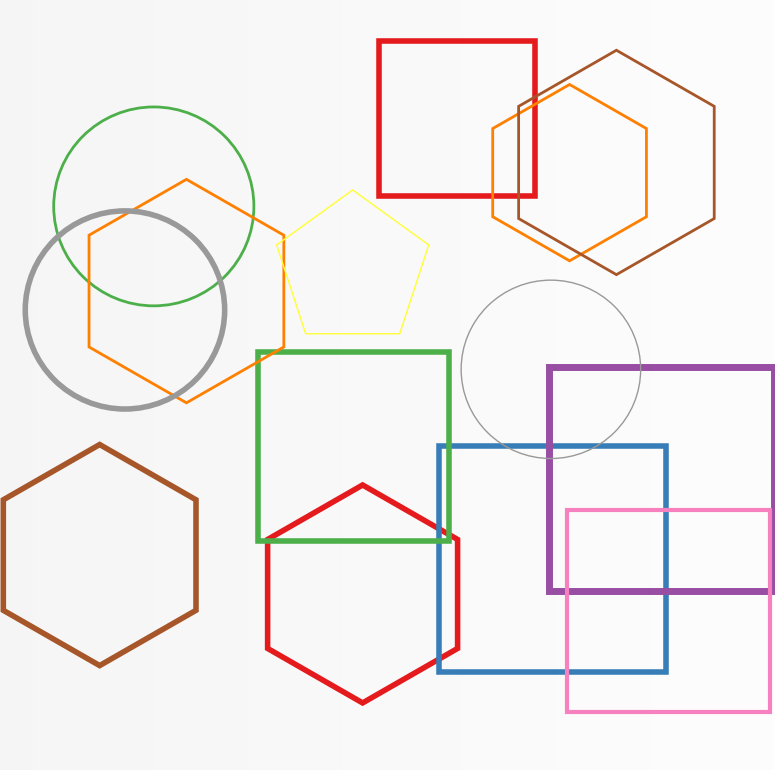[{"shape": "square", "thickness": 2, "radius": 0.5, "center": [0.589, 0.846]}, {"shape": "hexagon", "thickness": 2, "radius": 0.71, "center": [0.468, 0.229]}, {"shape": "square", "thickness": 2, "radius": 0.73, "center": [0.713, 0.274]}, {"shape": "square", "thickness": 2, "radius": 0.62, "center": [0.456, 0.42]}, {"shape": "circle", "thickness": 1, "radius": 0.65, "center": [0.198, 0.732]}, {"shape": "square", "thickness": 2.5, "radius": 0.73, "center": [0.854, 0.378]}, {"shape": "hexagon", "thickness": 1, "radius": 0.57, "center": [0.735, 0.776]}, {"shape": "hexagon", "thickness": 1, "radius": 0.73, "center": [0.241, 0.622]}, {"shape": "pentagon", "thickness": 0.5, "radius": 0.52, "center": [0.455, 0.65]}, {"shape": "hexagon", "thickness": 1, "radius": 0.73, "center": [0.795, 0.789]}, {"shape": "hexagon", "thickness": 2, "radius": 0.72, "center": [0.129, 0.279]}, {"shape": "square", "thickness": 1.5, "radius": 0.66, "center": [0.863, 0.207]}, {"shape": "circle", "thickness": 2, "radius": 0.64, "center": [0.161, 0.597]}, {"shape": "circle", "thickness": 0.5, "radius": 0.58, "center": [0.711, 0.52]}]